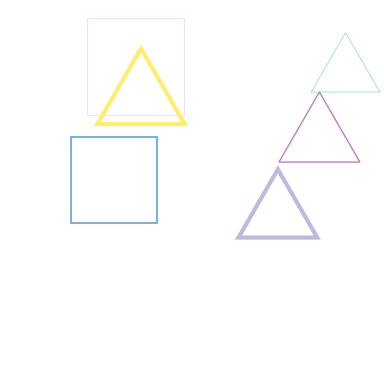[{"shape": "triangle", "thickness": 0.5, "radius": 0.52, "center": [0.898, 0.812]}, {"shape": "triangle", "thickness": 3, "radius": 0.59, "center": [0.722, 0.442]}, {"shape": "square", "thickness": 1.5, "radius": 0.56, "center": [0.296, 0.532]}, {"shape": "square", "thickness": 0.5, "radius": 0.63, "center": [0.351, 0.826]}, {"shape": "triangle", "thickness": 1, "radius": 0.61, "center": [0.83, 0.64]}, {"shape": "triangle", "thickness": 3, "radius": 0.65, "center": [0.366, 0.743]}]